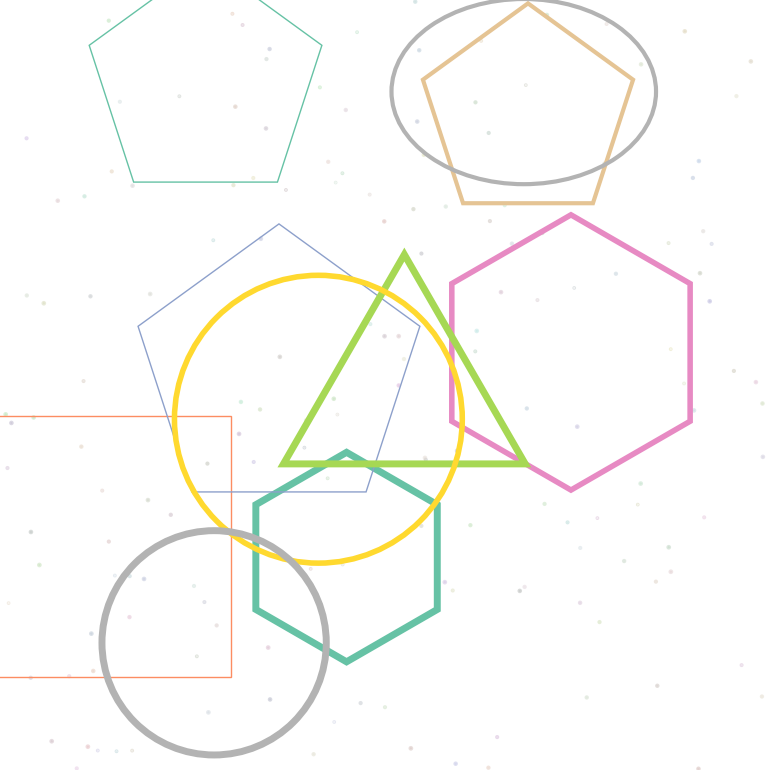[{"shape": "pentagon", "thickness": 0.5, "radius": 0.79, "center": [0.267, 0.892]}, {"shape": "hexagon", "thickness": 2.5, "radius": 0.68, "center": [0.45, 0.277]}, {"shape": "square", "thickness": 0.5, "radius": 0.85, "center": [0.131, 0.29]}, {"shape": "pentagon", "thickness": 0.5, "radius": 0.96, "center": [0.362, 0.517]}, {"shape": "hexagon", "thickness": 2, "radius": 0.89, "center": [0.742, 0.542]}, {"shape": "triangle", "thickness": 2.5, "radius": 0.91, "center": [0.525, 0.488]}, {"shape": "circle", "thickness": 2, "radius": 0.93, "center": [0.413, 0.456]}, {"shape": "pentagon", "thickness": 1.5, "radius": 0.72, "center": [0.686, 0.852]}, {"shape": "oval", "thickness": 1.5, "radius": 0.86, "center": [0.68, 0.881]}, {"shape": "circle", "thickness": 2.5, "radius": 0.73, "center": [0.278, 0.165]}]